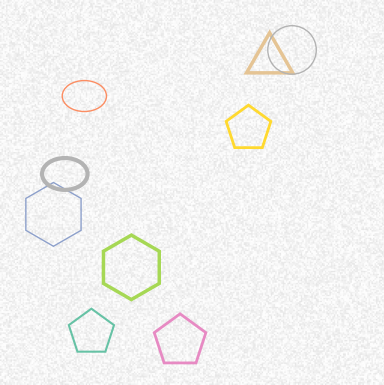[{"shape": "pentagon", "thickness": 1.5, "radius": 0.31, "center": [0.237, 0.137]}, {"shape": "oval", "thickness": 1, "radius": 0.29, "center": [0.219, 0.751]}, {"shape": "hexagon", "thickness": 1, "radius": 0.41, "center": [0.139, 0.443]}, {"shape": "pentagon", "thickness": 2, "radius": 0.35, "center": [0.468, 0.114]}, {"shape": "hexagon", "thickness": 2.5, "radius": 0.42, "center": [0.341, 0.306]}, {"shape": "pentagon", "thickness": 2, "radius": 0.31, "center": [0.645, 0.666]}, {"shape": "triangle", "thickness": 2.5, "radius": 0.35, "center": [0.7, 0.845]}, {"shape": "oval", "thickness": 3, "radius": 0.3, "center": [0.168, 0.548]}, {"shape": "circle", "thickness": 1, "radius": 0.31, "center": [0.759, 0.87]}]